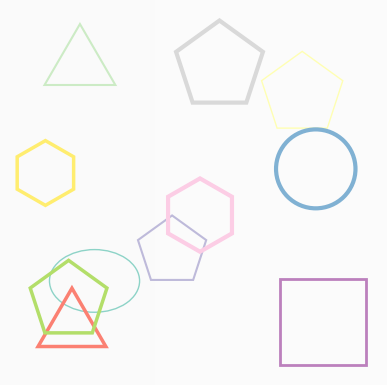[{"shape": "oval", "thickness": 1, "radius": 0.58, "center": [0.244, 0.27]}, {"shape": "pentagon", "thickness": 1, "radius": 0.55, "center": [0.78, 0.756]}, {"shape": "pentagon", "thickness": 1.5, "radius": 0.46, "center": [0.444, 0.348]}, {"shape": "triangle", "thickness": 2.5, "radius": 0.5, "center": [0.186, 0.15]}, {"shape": "circle", "thickness": 3, "radius": 0.51, "center": [0.815, 0.561]}, {"shape": "pentagon", "thickness": 2.5, "radius": 0.52, "center": [0.177, 0.22]}, {"shape": "hexagon", "thickness": 3, "radius": 0.48, "center": [0.516, 0.441]}, {"shape": "pentagon", "thickness": 3, "radius": 0.59, "center": [0.566, 0.829]}, {"shape": "square", "thickness": 2, "radius": 0.56, "center": [0.833, 0.164]}, {"shape": "triangle", "thickness": 1.5, "radius": 0.53, "center": [0.206, 0.832]}, {"shape": "hexagon", "thickness": 2.5, "radius": 0.42, "center": [0.117, 0.551]}]